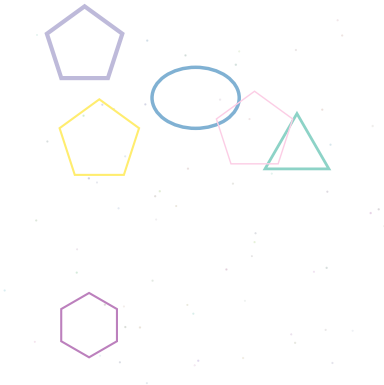[{"shape": "triangle", "thickness": 2, "radius": 0.48, "center": [0.771, 0.609]}, {"shape": "pentagon", "thickness": 3, "radius": 0.52, "center": [0.22, 0.881]}, {"shape": "oval", "thickness": 2.5, "radius": 0.57, "center": [0.508, 0.746]}, {"shape": "pentagon", "thickness": 1, "radius": 0.52, "center": [0.661, 0.659]}, {"shape": "hexagon", "thickness": 1.5, "radius": 0.42, "center": [0.231, 0.155]}, {"shape": "pentagon", "thickness": 1.5, "radius": 0.54, "center": [0.258, 0.634]}]